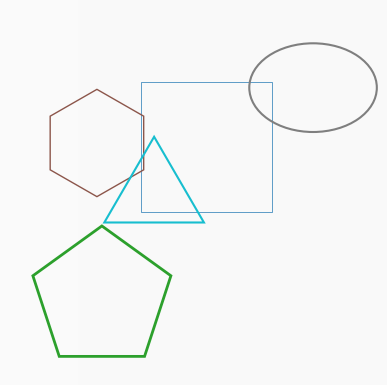[{"shape": "square", "thickness": 0.5, "radius": 0.84, "center": [0.533, 0.617]}, {"shape": "pentagon", "thickness": 2, "radius": 0.94, "center": [0.263, 0.226]}, {"shape": "hexagon", "thickness": 1, "radius": 0.7, "center": [0.25, 0.629]}, {"shape": "oval", "thickness": 1.5, "radius": 0.82, "center": [0.808, 0.772]}, {"shape": "triangle", "thickness": 1.5, "radius": 0.74, "center": [0.398, 0.496]}]